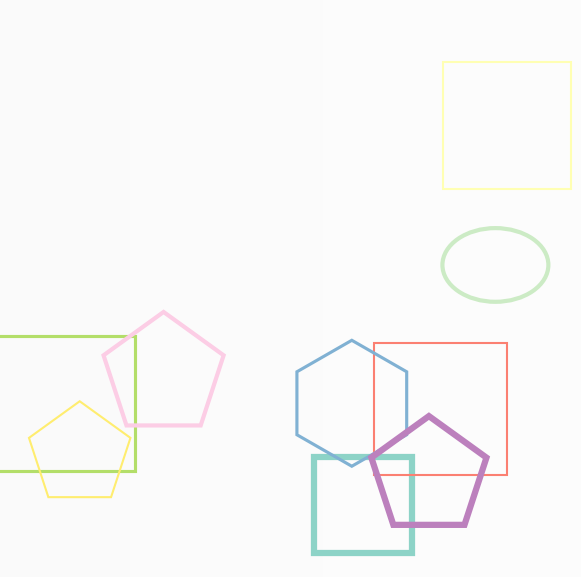[{"shape": "square", "thickness": 3, "radius": 0.42, "center": [0.625, 0.125]}, {"shape": "square", "thickness": 1, "radius": 0.55, "center": [0.872, 0.782]}, {"shape": "square", "thickness": 1, "radius": 0.57, "center": [0.758, 0.291]}, {"shape": "hexagon", "thickness": 1.5, "radius": 0.55, "center": [0.605, 0.301]}, {"shape": "square", "thickness": 1.5, "radius": 0.59, "center": [0.115, 0.3]}, {"shape": "pentagon", "thickness": 2, "radius": 0.54, "center": [0.281, 0.35]}, {"shape": "pentagon", "thickness": 3, "radius": 0.52, "center": [0.738, 0.175]}, {"shape": "oval", "thickness": 2, "radius": 0.46, "center": [0.852, 0.54]}, {"shape": "pentagon", "thickness": 1, "radius": 0.46, "center": [0.137, 0.213]}]